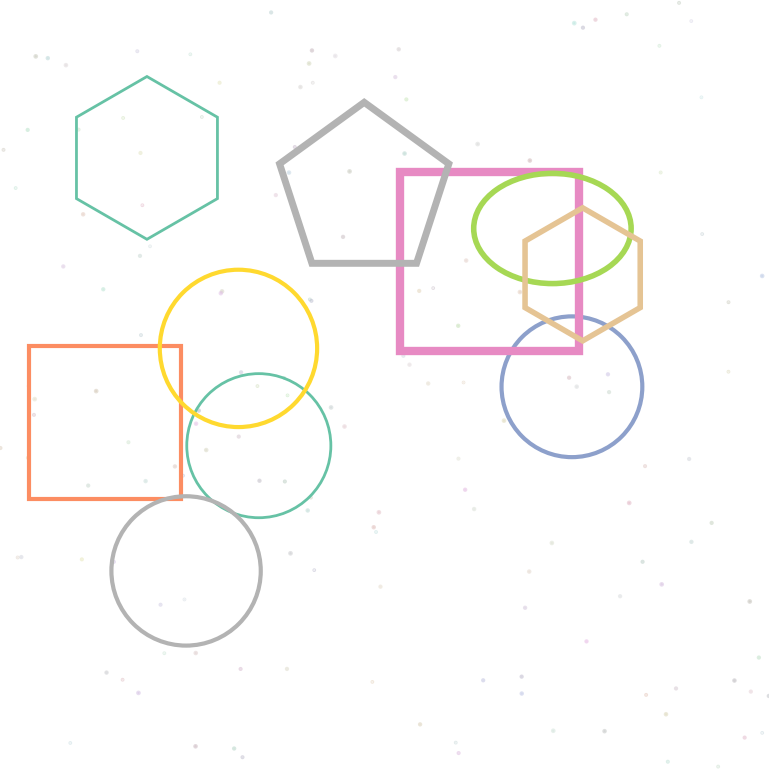[{"shape": "hexagon", "thickness": 1, "radius": 0.53, "center": [0.191, 0.795]}, {"shape": "circle", "thickness": 1, "radius": 0.47, "center": [0.336, 0.421]}, {"shape": "square", "thickness": 1.5, "radius": 0.49, "center": [0.136, 0.451]}, {"shape": "circle", "thickness": 1.5, "radius": 0.46, "center": [0.743, 0.498]}, {"shape": "square", "thickness": 3, "radius": 0.58, "center": [0.636, 0.661]}, {"shape": "oval", "thickness": 2, "radius": 0.51, "center": [0.717, 0.703]}, {"shape": "circle", "thickness": 1.5, "radius": 0.51, "center": [0.31, 0.548]}, {"shape": "hexagon", "thickness": 2, "radius": 0.43, "center": [0.757, 0.644]}, {"shape": "circle", "thickness": 1.5, "radius": 0.48, "center": [0.242, 0.259]}, {"shape": "pentagon", "thickness": 2.5, "radius": 0.58, "center": [0.473, 0.752]}]